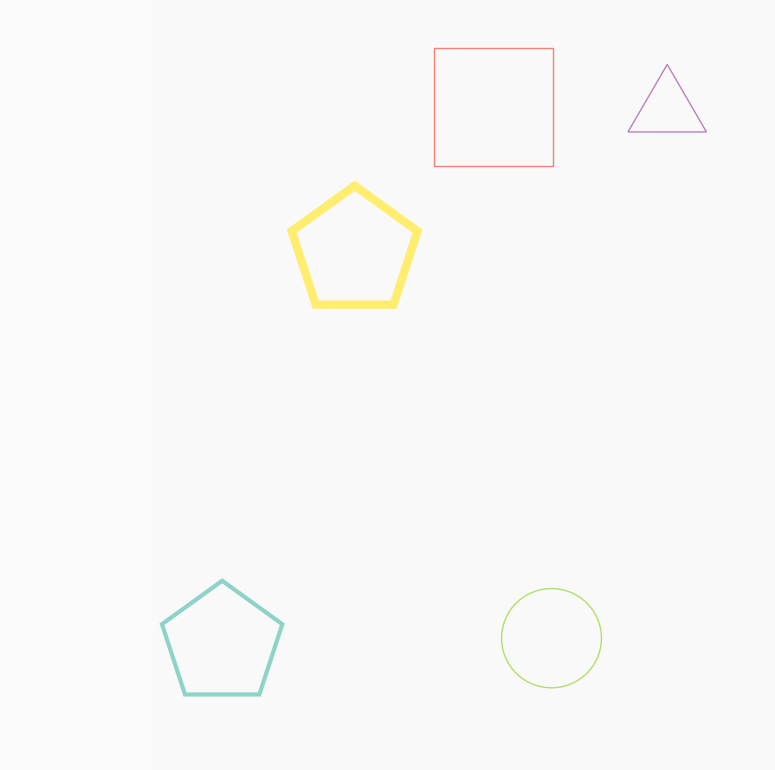[{"shape": "pentagon", "thickness": 1.5, "radius": 0.41, "center": [0.287, 0.164]}, {"shape": "square", "thickness": 0.5, "radius": 0.38, "center": [0.637, 0.861]}, {"shape": "circle", "thickness": 0.5, "radius": 0.32, "center": [0.712, 0.171]}, {"shape": "triangle", "thickness": 0.5, "radius": 0.29, "center": [0.861, 0.858]}, {"shape": "pentagon", "thickness": 3, "radius": 0.43, "center": [0.458, 0.673]}]